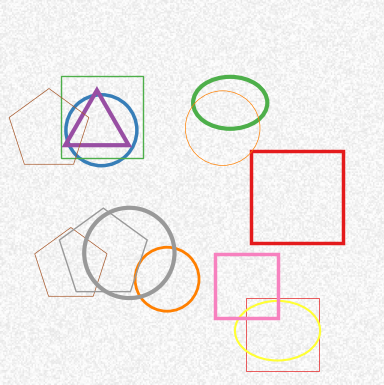[{"shape": "square", "thickness": 0.5, "radius": 0.47, "center": [0.733, 0.131]}, {"shape": "square", "thickness": 2.5, "radius": 0.59, "center": [0.771, 0.488]}, {"shape": "circle", "thickness": 2.5, "radius": 0.46, "center": [0.263, 0.662]}, {"shape": "oval", "thickness": 3, "radius": 0.48, "center": [0.598, 0.733]}, {"shape": "square", "thickness": 1, "radius": 0.53, "center": [0.264, 0.696]}, {"shape": "triangle", "thickness": 3, "radius": 0.48, "center": [0.252, 0.67]}, {"shape": "circle", "thickness": 0.5, "radius": 0.48, "center": [0.578, 0.667]}, {"shape": "circle", "thickness": 2, "radius": 0.42, "center": [0.434, 0.275]}, {"shape": "oval", "thickness": 1.5, "radius": 0.55, "center": [0.721, 0.141]}, {"shape": "pentagon", "thickness": 0.5, "radius": 0.49, "center": [0.184, 0.31]}, {"shape": "pentagon", "thickness": 0.5, "radius": 0.54, "center": [0.127, 0.661]}, {"shape": "square", "thickness": 2.5, "radius": 0.41, "center": [0.641, 0.257]}, {"shape": "pentagon", "thickness": 1, "radius": 0.6, "center": [0.268, 0.339]}, {"shape": "circle", "thickness": 3, "radius": 0.59, "center": [0.336, 0.343]}]